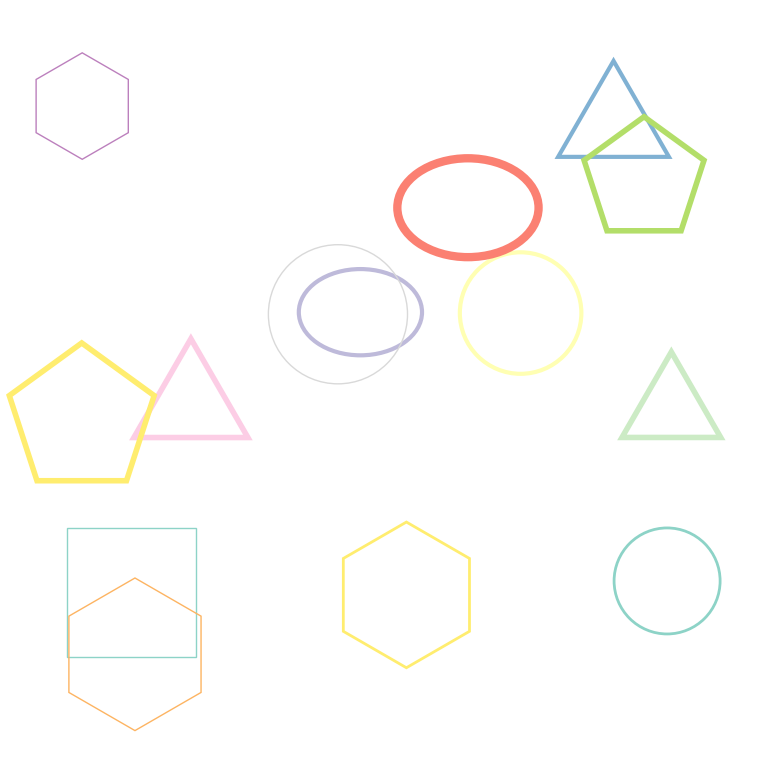[{"shape": "square", "thickness": 0.5, "radius": 0.42, "center": [0.17, 0.23]}, {"shape": "circle", "thickness": 1, "radius": 0.34, "center": [0.866, 0.246]}, {"shape": "circle", "thickness": 1.5, "radius": 0.39, "center": [0.676, 0.593]}, {"shape": "oval", "thickness": 1.5, "radius": 0.4, "center": [0.468, 0.595]}, {"shape": "oval", "thickness": 3, "radius": 0.46, "center": [0.608, 0.73]}, {"shape": "triangle", "thickness": 1.5, "radius": 0.42, "center": [0.797, 0.838]}, {"shape": "hexagon", "thickness": 0.5, "radius": 0.5, "center": [0.175, 0.15]}, {"shape": "pentagon", "thickness": 2, "radius": 0.41, "center": [0.836, 0.767]}, {"shape": "triangle", "thickness": 2, "radius": 0.43, "center": [0.248, 0.475]}, {"shape": "circle", "thickness": 0.5, "radius": 0.45, "center": [0.439, 0.592]}, {"shape": "hexagon", "thickness": 0.5, "radius": 0.35, "center": [0.107, 0.862]}, {"shape": "triangle", "thickness": 2, "radius": 0.37, "center": [0.872, 0.469]}, {"shape": "hexagon", "thickness": 1, "radius": 0.47, "center": [0.528, 0.227]}, {"shape": "pentagon", "thickness": 2, "radius": 0.49, "center": [0.106, 0.456]}]